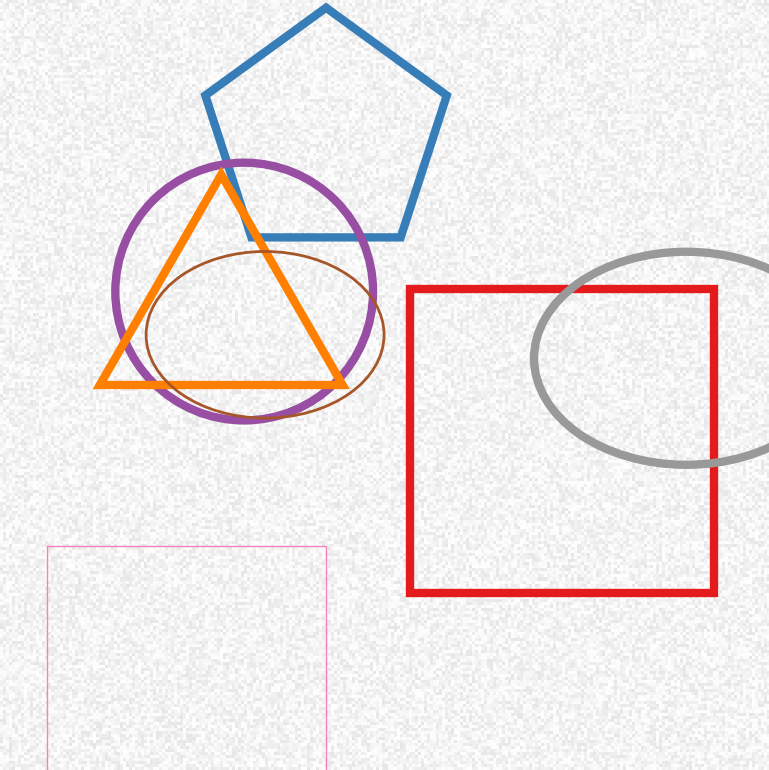[{"shape": "square", "thickness": 3, "radius": 0.99, "center": [0.73, 0.428]}, {"shape": "pentagon", "thickness": 3, "radius": 0.82, "center": [0.423, 0.825]}, {"shape": "circle", "thickness": 3, "radius": 0.84, "center": [0.317, 0.621]}, {"shape": "triangle", "thickness": 3, "radius": 0.91, "center": [0.287, 0.591]}, {"shape": "oval", "thickness": 1, "radius": 0.77, "center": [0.344, 0.565]}, {"shape": "square", "thickness": 0.5, "radius": 0.91, "center": [0.242, 0.11]}, {"shape": "oval", "thickness": 3, "radius": 0.99, "center": [0.891, 0.535]}]